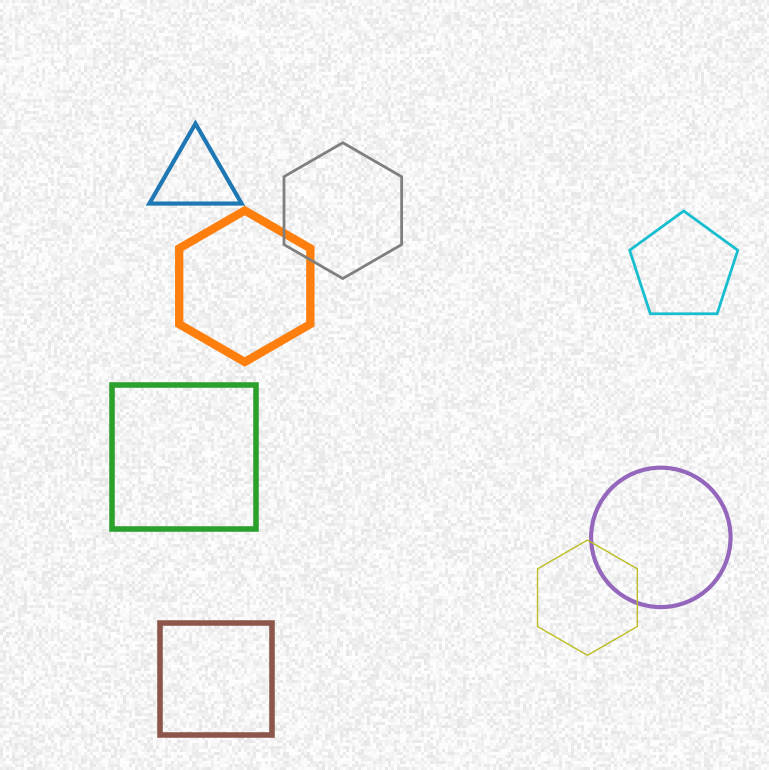[{"shape": "triangle", "thickness": 1.5, "radius": 0.35, "center": [0.254, 0.77]}, {"shape": "hexagon", "thickness": 3, "radius": 0.49, "center": [0.318, 0.628]}, {"shape": "square", "thickness": 2, "radius": 0.47, "center": [0.239, 0.406]}, {"shape": "circle", "thickness": 1.5, "radius": 0.45, "center": [0.858, 0.302]}, {"shape": "square", "thickness": 2, "radius": 0.36, "center": [0.281, 0.118]}, {"shape": "hexagon", "thickness": 1, "radius": 0.44, "center": [0.445, 0.726]}, {"shape": "hexagon", "thickness": 0.5, "radius": 0.37, "center": [0.763, 0.224]}, {"shape": "pentagon", "thickness": 1, "radius": 0.37, "center": [0.888, 0.652]}]